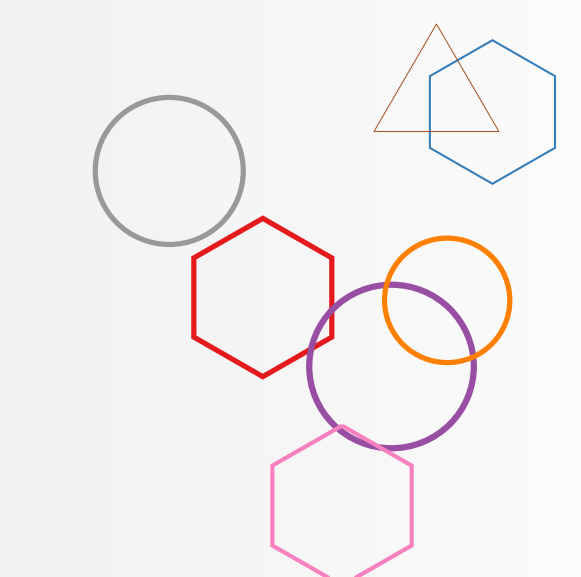[{"shape": "hexagon", "thickness": 2.5, "radius": 0.69, "center": [0.452, 0.484]}, {"shape": "hexagon", "thickness": 1, "radius": 0.62, "center": [0.847, 0.805]}, {"shape": "circle", "thickness": 3, "radius": 0.71, "center": [0.674, 0.365]}, {"shape": "circle", "thickness": 2.5, "radius": 0.54, "center": [0.769, 0.479]}, {"shape": "triangle", "thickness": 0.5, "radius": 0.62, "center": [0.751, 0.833]}, {"shape": "hexagon", "thickness": 2, "radius": 0.69, "center": [0.588, 0.124]}, {"shape": "circle", "thickness": 2.5, "radius": 0.64, "center": [0.291, 0.703]}]